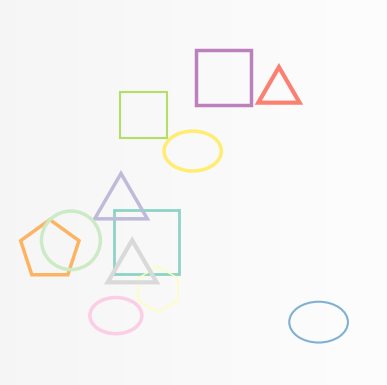[{"shape": "square", "thickness": 2, "radius": 0.42, "center": [0.379, 0.372]}, {"shape": "hexagon", "thickness": 1, "radius": 0.3, "center": [0.408, 0.248]}, {"shape": "triangle", "thickness": 2.5, "radius": 0.39, "center": [0.312, 0.471]}, {"shape": "triangle", "thickness": 3, "radius": 0.31, "center": [0.72, 0.764]}, {"shape": "oval", "thickness": 1.5, "radius": 0.38, "center": [0.822, 0.163]}, {"shape": "pentagon", "thickness": 2.5, "radius": 0.4, "center": [0.129, 0.35]}, {"shape": "square", "thickness": 1.5, "radius": 0.3, "center": [0.371, 0.701]}, {"shape": "oval", "thickness": 2.5, "radius": 0.34, "center": [0.299, 0.18]}, {"shape": "triangle", "thickness": 3, "radius": 0.36, "center": [0.341, 0.303]}, {"shape": "square", "thickness": 2.5, "radius": 0.36, "center": [0.578, 0.798]}, {"shape": "circle", "thickness": 2.5, "radius": 0.38, "center": [0.183, 0.376]}, {"shape": "oval", "thickness": 2.5, "radius": 0.37, "center": [0.497, 0.608]}]